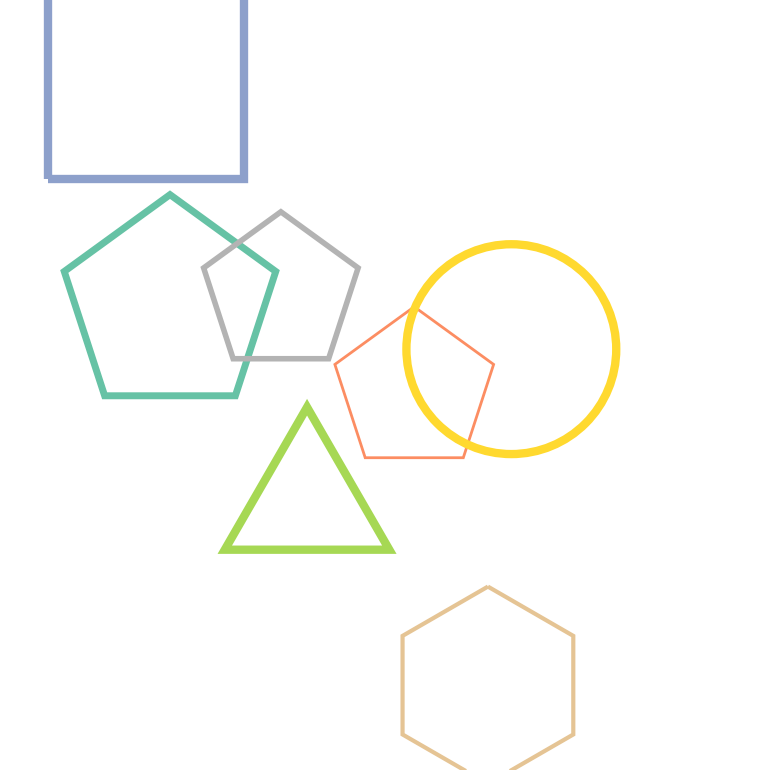[{"shape": "pentagon", "thickness": 2.5, "radius": 0.72, "center": [0.221, 0.603]}, {"shape": "pentagon", "thickness": 1, "radius": 0.54, "center": [0.538, 0.493]}, {"shape": "square", "thickness": 3, "radius": 0.64, "center": [0.189, 0.894]}, {"shape": "triangle", "thickness": 3, "radius": 0.62, "center": [0.399, 0.348]}, {"shape": "circle", "thickness": 3, "radius": 0.68, "center": [0.664, 0.547]}, {"shape": "hexagon", "thickness": 1.5, "radius": 0.64, "center": [0.634, 0.11]}, {"shape": "pentagon", "thickness": 2, "radius": 0.53, "center": [0.365, 0.619]}]